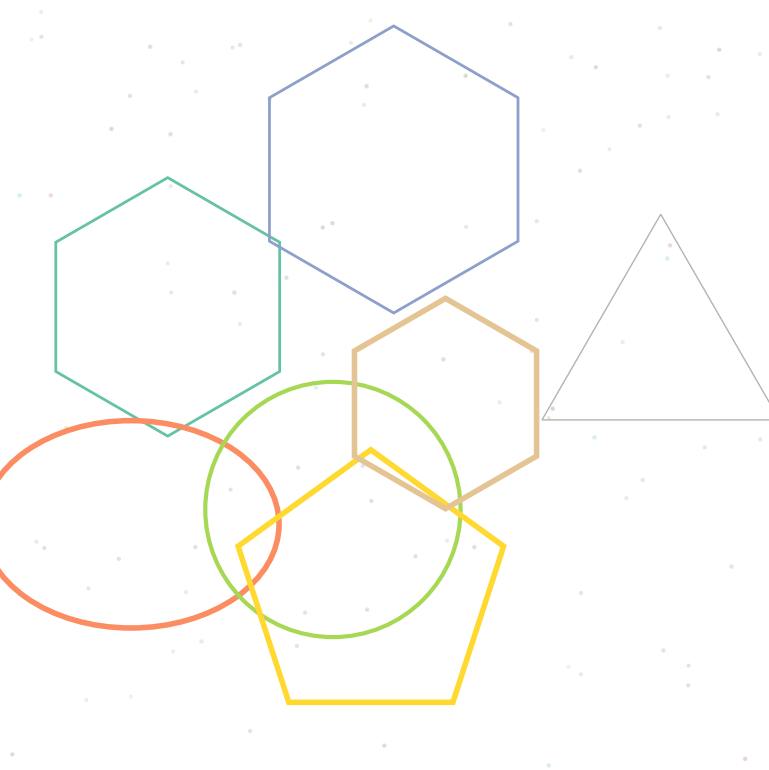[{"shape": "hexagon", "thickness": 1, "radius": 0.84, "center": [0.218, 0.601]}, {"shape": "oval", "thickness": 2, "radius": 0.96, "center": [0.17, 0.319]}, {"shape": "hexagon", "thickness": 1, "radius": 0.93, "center": [0.511, 0.78]}, {"shape": "circle", "thickness": 1.5, "radius": 0.83, "center": [0.432, 0.338]}, {"shape": "pentagon", "thickness": 2, "radius": 0.91, "center": [0.482, 0.235]}, {"shape": "hexagon", "thickness": 2, "radius": 0.68, "center": [0.579, 0.476]}, {"shape": "triangle", "thickness": 0.5, "radius": 0.89, "center": [0.858, 0.544]}]